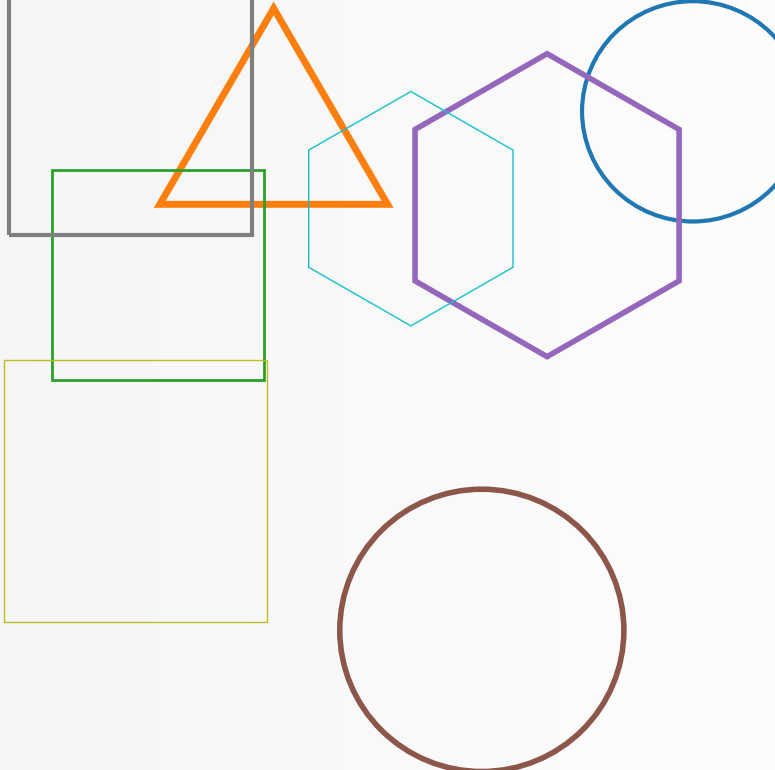[{"shape": "circle", "thickness": 1.5, "radius": 0.72, "center": [0.894, 0.855]}, {"shape": "triangle", "thickness": 2.5, "radius": 0.85, "center": [0.353, 0.819]}, {"shape": "square", "thickness": 1, "radius": 0.68, "center": [0.204, 0.642]}, {"shape": "hexagon", "thickness": 2, "radius": 0.98, "center": [0.706, 0.734]}, {"shape": "circle", "thickness": 2, "radius": 0.92, "center": [0.622, 0.181]}, {"shape": "square", "thickness": 1.5, "radius": 0.78, "center": [0.168, 0.851]}, {"shape": "square", "thickness": 0.5, "radius": 0.85, "center": [0.175, 0.362]}, {"shape": "hexagon", "thickness": 0.5, "radius": 0.76, "center": [0.53, 0.729]}]